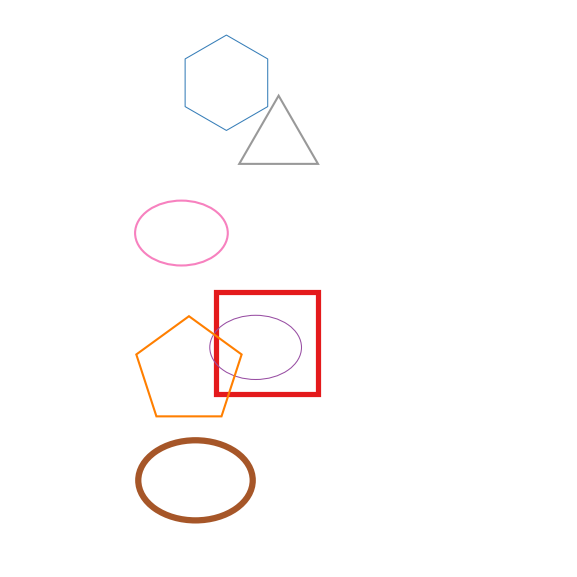[{"shape": "square", "thickness": 2.5, "radius": 0.44, "center": [0.463, 0.406]}, {"shape": "hexagon", "thickness": 0.5, "radius": 0.41, "center": [0.392, 0.856]}, {"shape": "oval", "thickness": 0.5, "radius": 0.4, "center": [0.443, 0.398]}, {"shape": "pentagon", "thickness": 1, "radius": 0.48, "center": [0.327, 0.356]}, {"shape": "oval", "thickness": 3, "radius": 0.5, "center": [0.339, 0.167]}, {"shape": "oval", "thickness": 1, "radius": 0.4, "center": [0.314, 0.596]}, {"shape": "triangle", "thickness": 1, "radius": 0.39, "center": [0.482, 0.755]}]